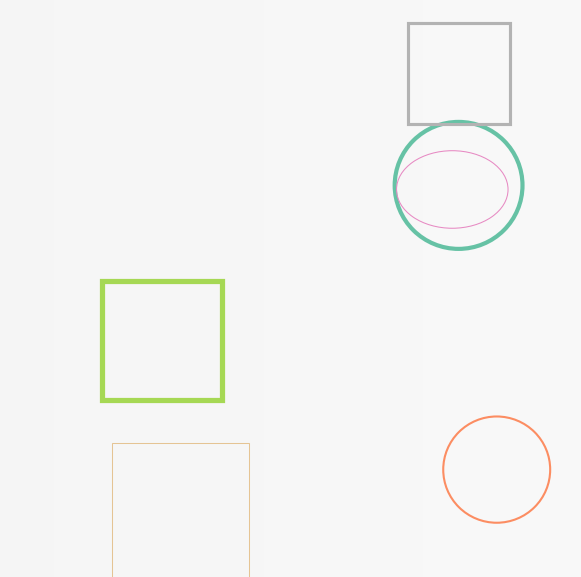[{"shape": "circle", "thickness": 2, "radius": 0.55, "center": [0.789, 0.678]}, {"shape": "circle", "thickness": 1, "radius": 0.46, "center": [0.855, 0.186]}, {"shape": "oval", "thickness": 0.5, "radius": 0.48, "center": [0.778, 0.671]}, {"shape": "square", "thickness": 2.5, "radius": 0.51, "center": [0.278, 0.409]}, {"shape": "square", "thickness": 0.5, "radius": 0.59, "center": [0.311, 0.114]}, {"shape": "square", "thickness": 1.5, "radius": 0.44, "center": [0.79, 0.872]}]